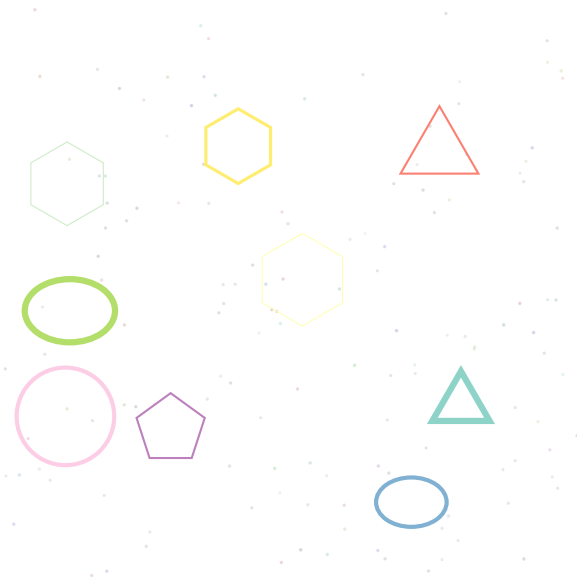[{"shape": "triangle", "thickness": 3, "radius": 0.29, "center": [0.798, 0.299]}, {"shape": "hexagon", "thickness": 0.5, "radius": 0.4, "center": [0.524, 0.515]}, {"shape": "triangle", "thickness": 1, "radius": 0.39, "center": [0.761, 0.737]}, {"shape": "oval", "thickness": 2, "radius": 0.31, "center": [0.712, 0.13]}, {"shape": "oval", "thickness": 3, "radius": 0.39, "center": [0.121, 0.461]}, {"shape": "circle", "thickness": 2, "radius": 0.42, "center": [0.113, 0.278]}, {"shape": "pentagon", "thickness": 1, "radius": 0.31, "center": [0.295, 0.256]}, {"shape": "hexagon", "thickness": 0.5, "radius": 0.36, "center": [0.116, 0.681]}, {"shape": "hexagon", "thickness": 1.5, "radius": 0.32, "center": [0.413, 0.746]}]